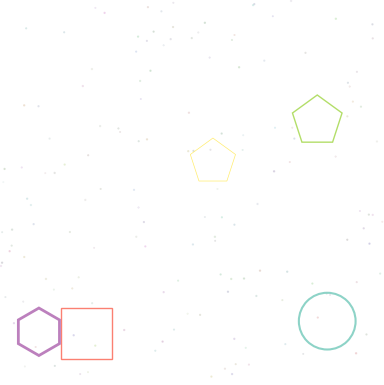[{"shape": "circle", "thickness": 1.5, "radius": 0.37, "center": [0.85, 0.166]}, {"shape": "square", "thickness": 1, "radius": 0.33, "center": [0.224, 0.134]}, {"shape": "pentagon", "thickness": 1, "radius": 0.34, "center": [0.824, 0.686]}, {"shape": "hexagon", "thickness": 2, "radius": 0.31, "center": [0.101, 0.138]}, {"shape": "pentagon", "thickness": 0.5, "radius": 0.31, "center": [0.553, 0.58]}]